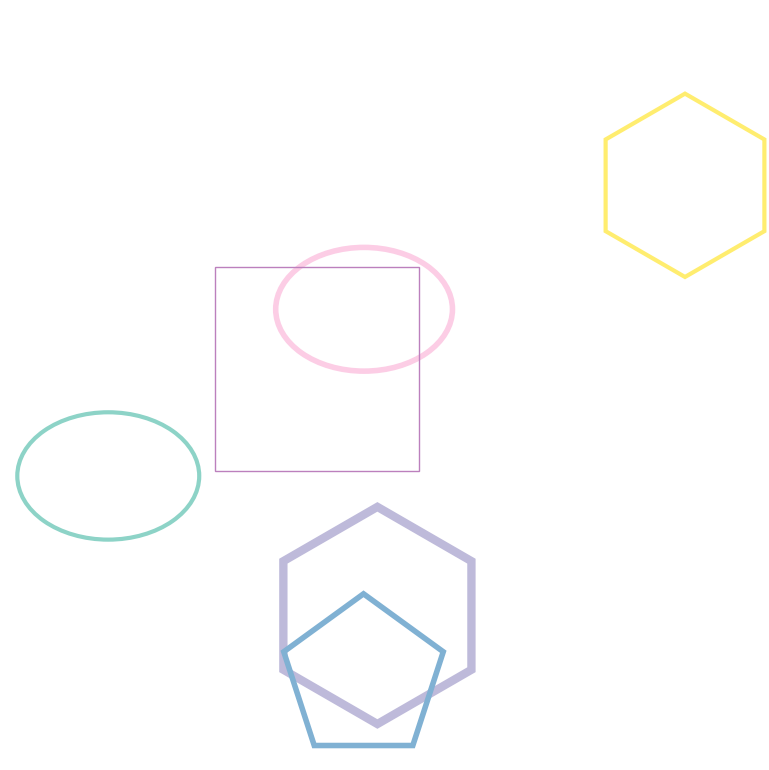[{"shape": "oval", "thickness": 1.5, "radius": 0.59, "center": [0.141, 0.382]}, {"shape": "hexagon", "thickness": 3, "radius": 0.71, "center": [0.49, 0.201]}, {"shape": "pentagon", "thickness": 2, "radius": 0.54, "center": [0.472, 0.12]}, {"shape": "oval", "thickness": 2, "radius": 0.57, "center": [0.473, 0.598]}, {"shape": "square", "thickness": 0.5, "radius": 0.66, "center": [0.412, 0.521]}, {"shape": "hexagon", "thickness": 1.5, "radius": 0.6, "center": [0.89, 0.759]}]